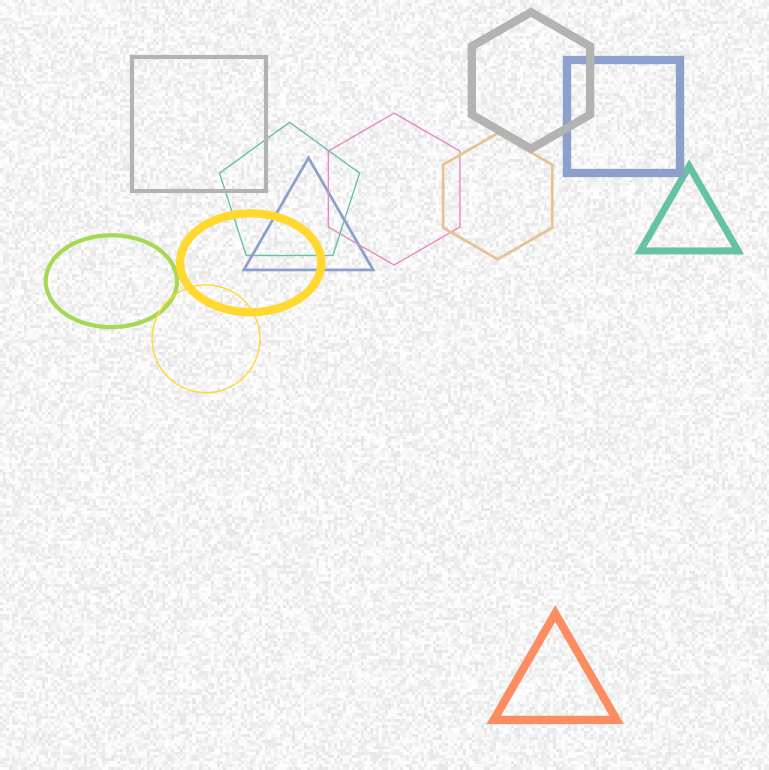[{"shape": "triangle", "thickness": 2.5, "radius": 0.37, "center": [0.895, 0.711]}, {"shape": "pentagon", "thickness": 0.5, "radius": 0.48, "center": [0.376, 0.746]}, {"shape": "triangle", "thickness": 3, "radius": 0.46, "center": [0.721, 0.111]}, {"shape": "triangle", "thickness": 1, "radius": 0.49, "center": [0.401, 0.698]}, {"shape": "square", "thickness": 3, "radius": 0.37, "center": [0.81, 0.848]}, {"shape": "hexagon", "thickness": 0.5, "radius": 0.49, "center": [0.512, 0.754]}, {"shape": "oval", "thickness": 1.5, "radius": 0.43, "center": [0.145, 0.635]}, {"shape": "circle", "thickness": 0.5, "radius": 0.35, "center": [0.268, 0.56]}, {"shape": "oval", "thickness": 3, "radius": 0.46, "center": [0.326, 0.659]}, {"shape": "hexagon", "thickness": 1, "radius": 0.41, "center": [0.646, 0.745]}, {"shape": "square", "thickness": 1.5, "radius": 0.43, "center": [0.259, 0.839]}, {"shape": "hexagon", "thickness": 3, "radius": 0.44, "center": [0.69, 0.895]}]